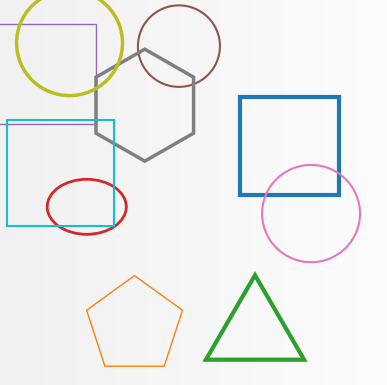[{"shape": "square", "thickness": 3, "radius": 0.64, "center": [0.747, 0.621]}, {"shape": "pentagon", "thickness": 1, "radius": 0.65, "center": [0.347, 0.154]}, {"shape": "triangle", "thickness": 3, "radius": 0.73, "center": [0.658, 0.139]}, {"shape": "oval", "thickness": 2, "radius": 0.51, "center": [0.224, 0.463]}, {"shape": "square", "thickness": 1, "radius": 0.65, "center": [0.119, 0.808]}, {"shape": "circle", "thickness": 1.5, "radius": 0.53, "center": [0.462, 0.88]}, {"shape": "circle", "thickness": 1.5, "radius": 0.63, "center": [0.803, 0.445]}, {"shape": "hexagon", "thickness": 2.5, "radius": 0.73, "center": [0.374, 0.727]}, {"shape": "circle", "thickness": 2.5, "radius": 0.68, "center": [0.179, 0.888]}, {"shape": "square", "thickness": 1.5, "radius": 0.69, "center": [0.156, 0.551]}]